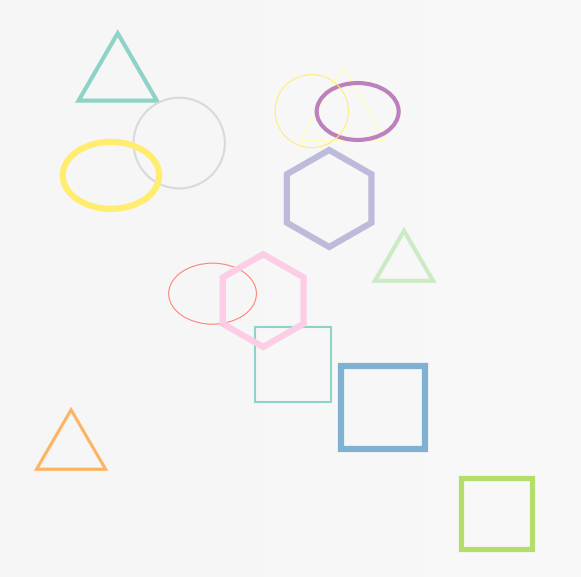[{"shape": "square", "thickness": 1, "radius": 0.33, "center": [0.505, 0.368]}, {"shape": "triangle", "thickness": 2, "radius": 0.39, "center": [0.203, 0.864]}, {"shape": "triangle", "thickness": 0.5, "radius": 0.43, "center": [0.59, 0.799]}, {"shape": "hexagon", "thickness": 3, "radius": 0.42, "center": [0.566, 0.655]}, {"shape": "oval", "thickness": 0.5, "radius": 0.38, "center": [0.366, 0.491]}, {"shape": "square", "thickness": 3, "radius": 0.36, "center": [0.659, 0.294]}, {"shape": "triangle", "thickness": 1.5, "radius": 0.34, "center": [0.122, 0.221]}, {"shape": "square", "thickness": 2.5, "radius": 0.31, "center": [0.854, 0.11]}, {"shape": "hexagon", "thickness": 3, "radius": 0.4, "center": [0.453, 0.479]}, {"shape": "circle", "thickness": 1, "radius": 0.39, "center": [0.308, 0.751]}, {"shape": "oval", "thickness": 2, "radius": 0.35, "center": [0.615, 0.806]}, {"shape": "triangle", "thickness": 2, "radius": 0.29, "center": [0.695, 0.542]}, {"shape": "circle", "thickness": 0.5, "radius": 0.32, "center": [0.536, 0.807]}, {"shape": "oval", "thickness": 3, "radius": 0.41, "center": [0.191, 0.696]}]